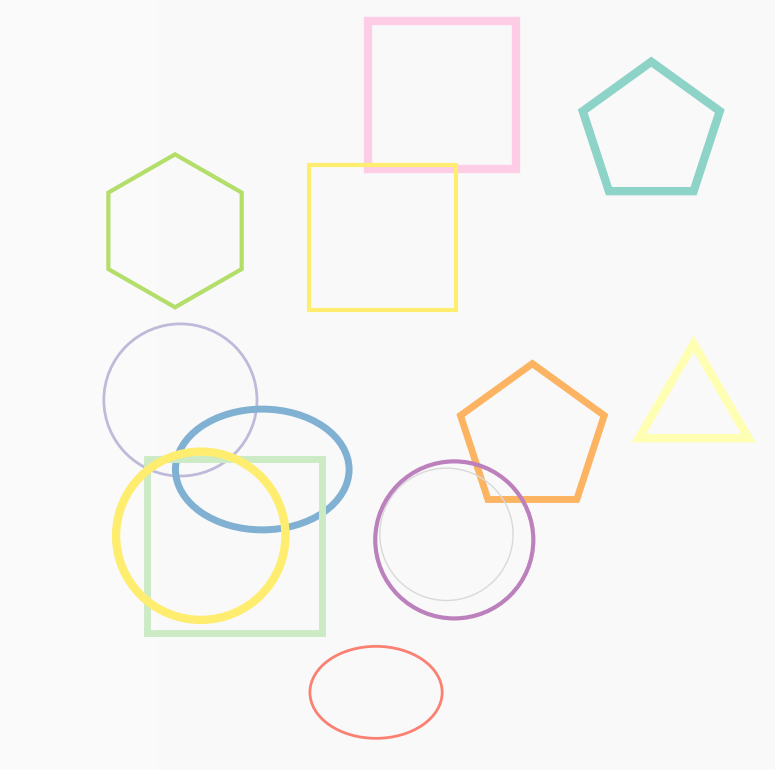[{"shape": "pentagon", "thickness": 3, "radius": 0.46, "center": [0.84, 0.827]}, {"shape": "triangle", "thickness": 3, "radius": 0.41, "center": [0.895, 0.472]}, {"shape": "circle", "thickness": 1, "radius": 0.49, "center": [0.233, 0.481]}, {"shape": "oval", "thickness": 1, "radius": 0.43, "center": [0.485, 0.101]}, {"shape": "oval", "thickness": 2.5, "radius": 0.56, "center": [0.338, 0.39]}, {"shape": "pentagon", "thickness": 2.5, "radius": 0.49, "center": [0.687, 0.43]}, {"shape": "hexagon", "thickness": 1.5, "radius": 0.5, "center": [0.226, 0.7]}, {"shape": "square", "thickness": 3, "radius": 0.48, "center": [0.57, 0.876]}, {"shape": "circle", "thickness": 0.5, "radius": 0.43, "center": [0.576, 0.306]}, {"shape": "circle", "thickness": 1.5, "radius": 0.51, "center": [0.586, 0.299]}, {"shape": "square", "thickness": 2.5, "radius": 0.56, "center": [0.303, 0.292]}, {"shape": "square", "thickness": 1.5, "radius": 0.47, "center": [0.494, 0.692]}, {"shape": "circle", "thickness": 3, "radius": 0.55, "center": [0.259, 0.304]}]